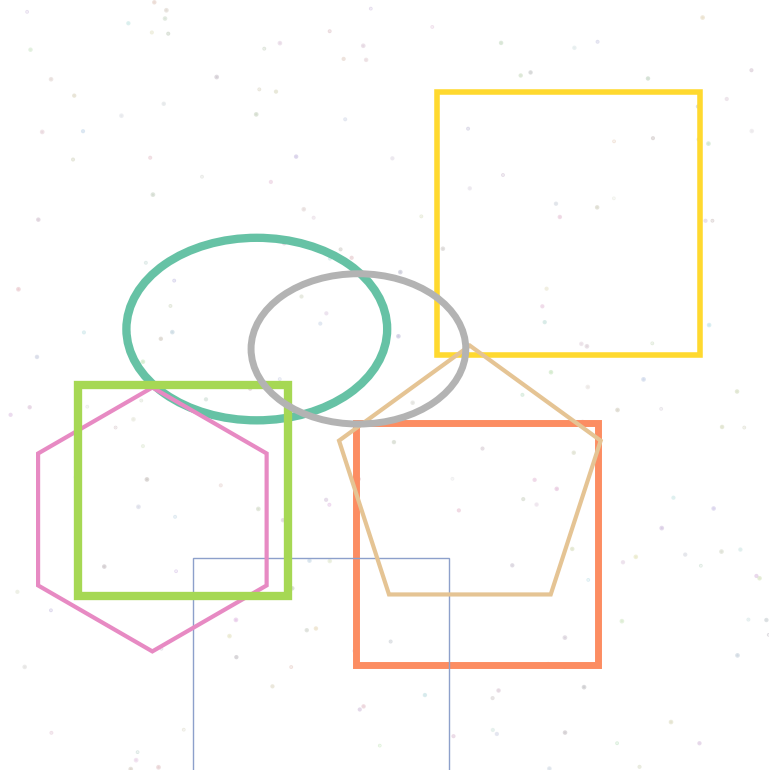[{"shape": "oval", "thickness": 3, "radius": 0.85, "center": [0.333, 0.573]}, {"shape": "square", "thickness": 2.5, "radius": 0.79, "center": [0.62, 0.294]}, {"shape": "square", "thickness": 0.5, "radius": 0.83, "center": [0.417, 0.109]}, {"shape": "hexagon", "thickness": 1.5, "radius": 0.86, "center": [0.198, 0.325]}, {"shape": "square", "thickness": 3, "radius": 0.68, "center": [0.238, 0.363]}, {"shape": "square", "thickness": 2, "radius": 0.86, "center": [0.738, 0.71]}, {"shape": "pentagon", "thickness": 1.5, "radius": 0.89, "center": [0.61, 0.373]}, {"shape": "oval", "thickness": 2.5, "radius": 0.7, "center": [0.465, 0.547]}]